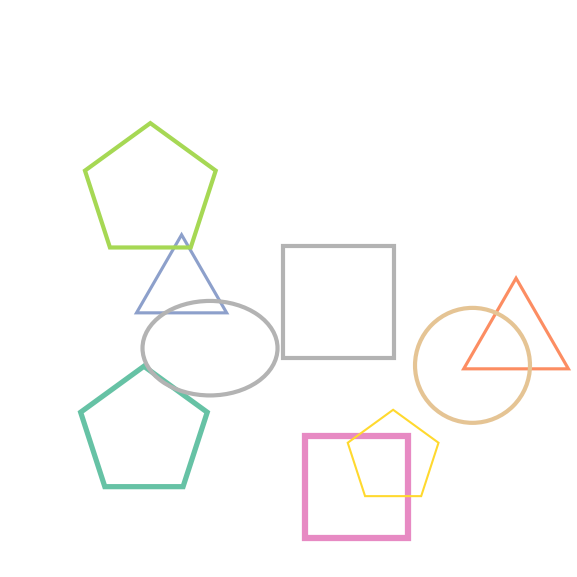[{"shape": "pentagon", "thickness": 2.5, "radius": 0.58, "center": [0.249, 0.25]}, {"shape": "triangle", "thickness": 1.5, "radius": 0.52, "center": [0.894, 0.413]}, {"shape": "triangle", "thickness": 1.5, "radius": 0.45, "center": [0.314, 0.502]}, {"shape": "square", "thickness": 3, "radius": 0.44, "center": [0.617, 0.156]}, {"shape": "pentagon", "thickness": 2, "radius": 0.6, "center": [0.26, 0.667]}, {"shape": "pentagon", "thickness": 1, "radius": 0.41, "center": [0.681, 0.207]}, {"shape": "circle", "thickness": 2, "radius": 0.5, "center": [0.818, 0.366]}, {"shape": "oval", "thickness": 2, "radius": 0.58, "center": [0.364, 0.396]}, {"shape": "square", "thickness": 2, "radius": 0.48, "center": [0.587, 0.476]}]